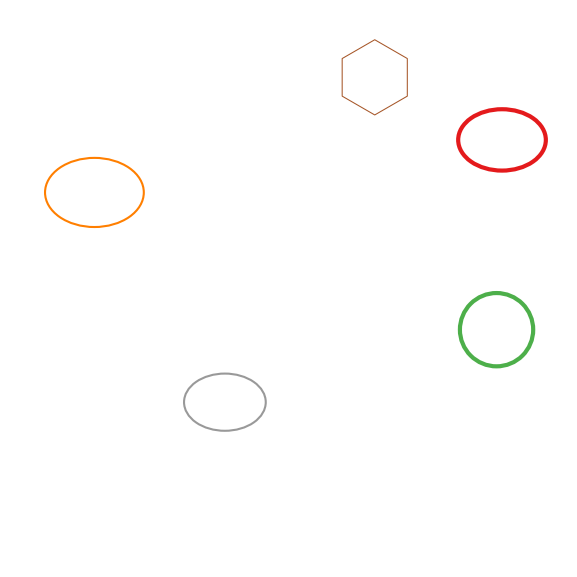[{"shape": "oval", "thickness": 2, "radius": 0.38, "center": [0.869, 0.757]}, {"shape": "circle", "thickness": 2, "radius": 0.32, "center": [0.86, 0.428]}, {"shape": "oval", "thickness": 1, "radius": 0.43, "center": [0.163, 0.666]}, {"shape": "hexagon", "thickness": 0.5, "radius": 0.33, "center": [0.649, 0.865]}, {"shape": "oval", "thickness": 1, "radius": 0.35, "center": [0.389, 0.303]}]